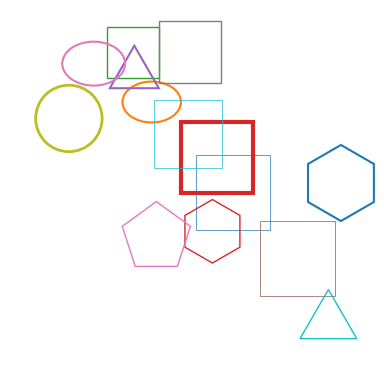[{"shape": "hexagon", "thickness": 1.5, "radius": 0.49, "center": [0.886, 0.525]}, {"shape": "square", "thickness": 0.5, "radius": 0.48, "center": [0.606, 0.5]}, {"shape": "oval", "thickness": 1.5, "radius": 0.38, "center": [0.394, 0.735]}, {"shape": "square", "thickness": 1, "radius": 0.33, "center": [0.345, 0.863]}, {"shape": "square", "thickness": 3, "radius": 0.46, "center": [0.564, 0.591]}, {"shape": "hexagon", "thickness": 1, "radius": 0.41, "center": [0.552, 0.399]}, {"shape": "triangle", "thickness": 1.5, "radius": 0.37, "center": [0.349, 0.808]}, {"shape": "square", "thickness": 0.5, "radius": 0.49, "center": [0.774, 0.33]}, {"shape": "oval", "thickness": 1.5, "radius": 0.41, "center": [0.243, 0.835]}, {"shape": "pentagon", "thickness": 1, "radius": 0.47, "center": [0.406, 0.383]}, {"shape": "square", "thickness": 1, "radius": 0.41, "center": [0.494, 0.866]}, {"shape": "circle", "thickness": 2, "radius": 0.43, "center": [0.179, 0.692]}, {"shape": "square", "thickness": 0.5, "radius": 0.44, "center": [0.488, 0.652]}, {"shape": "triangle", "thickness": 1, "radius": 0.43, "center": [0.853, 0.163]}]